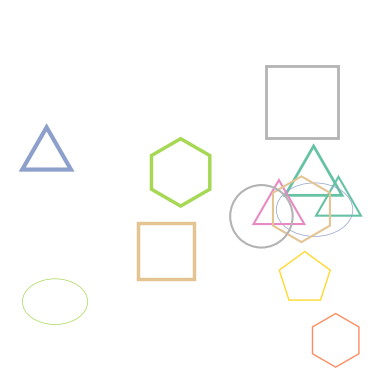[{"shape": "triangle", "thickness": 2, "radius": 0.43, "center": [0.815, 0.535]}, {"shape": "triangle", "thickness": 1.5, "radius": 0.34, "center": [0.879, 0.473]}, {"shape": "hexagon", "thickness": 1, "radius": 0.35, "center": [0.872, 0.116]}, {"shape": "triangle", "thickness": 3, "radius": 0.37, "center": [0.121, 0.596]}, {"shape": "oval", "thickness": 0.5, "radius": 0.5, "center": [0.817, 0.455]}, {"shape": "triangle", "thickness": 1.5, "radius": 0.38, "center": [0.724, 0.456]}, {"shape": "hexagon", "thickness": 2.5, "radius": 0.44, "center": [0.469, 0.552]}, {"shape": "oval", "thickness": 0.5, "radius": 0.42, "center": [0.143, 0.216]}, {"shape": "pentagon", "thickness": 1, "radius": 0.35, "center": [0.792, 0.277]}, {"shape": "square", "thickness": 2.5, "radius": 0.37, "center": [0.431, 0.349]}, {"shape": "hexagon", "thickness": 1.5, "radius": 0.43, "center": [0.783, 0.457]}, {"shape": "circle", "thickness": 1.5, "radius": 0.41, "center": [0.679, 0.438]}, {"shape": "square", "thickness": 2, "radius": 0.47, "center": [0.784, 0.735]}]